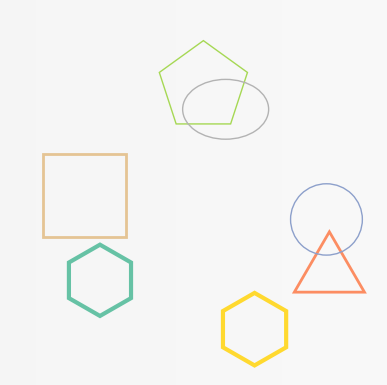[{"shape": "hexagon", "thickness": 3, "radius": 0.46, "center": [0.258, 0.272]}, {"shape": "triangle", "thickness": 2, "radius": 0.52, "center": [0.85, 0.293]}, {"shape": "circle", "thickness": 1, "radius": 0.46, "center": [0.842, 0.43]}, {"shape": "pentagon", "thickness": 1, "radius": 0.6, "center": [0.525, 0.775]}, {"shape": "hexagon", "thickness": 3, "radius": 0.47, "center": [0.657, 0.145]}, {"shape": "square", "thickness": 2, "radius": 0.54, "center": [0.218, 0.493]}, {"shape": "oval", "thickness": 1, "radius": 0.55, "center": [0.582, 0.716]}]